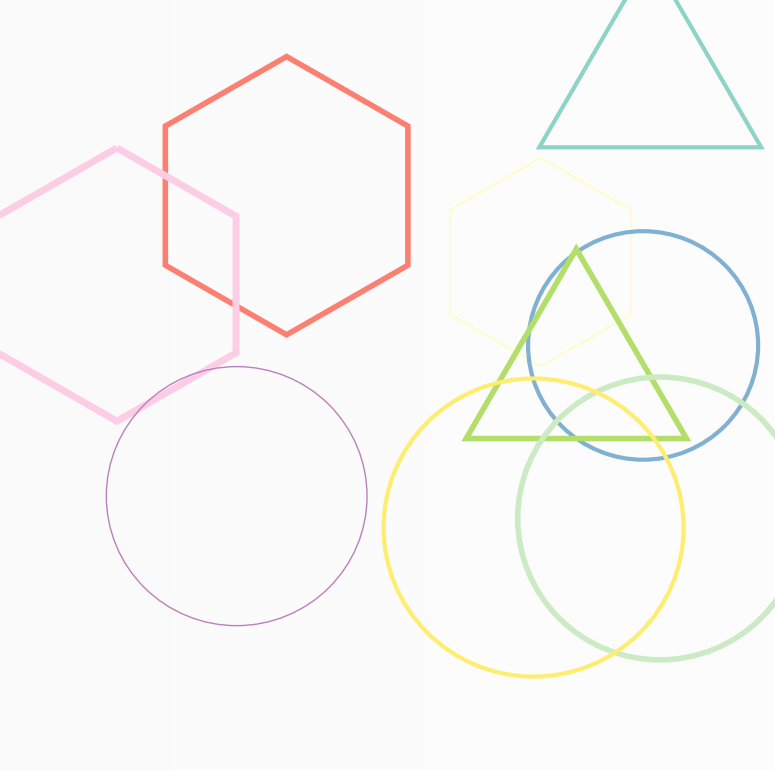[{"shape": "triangle", "thickness": 1.5, "radius": 0.83, "center": [0.839, 0.891]}, {"shape": "hexagon", "thickness": 0.5, "radius": 0.68, "center": [0.698, 0.66]}, {"shape": "hexagon", "thickness": 2, "radius": 0.9, "center": [0.37, 0.746]}, {"shape": "circle", "thickness": 1.5, "radius": 0.74, "center": [0.83, 0.551]}, {"shape": "triangle", "thickness": 2, "radius": 0.82, "center": [0.744, 0.513]}, {"shape": "hexagon", "thickness": 2.5, "radius": 0.89, "center": [0.151, 0.63]}, {"shape": "circle", "thickness": 0.5, "radius": 0.84, "center": [0.305, 0.356]}, {"shape": "circle", "thickness": 2, "radius": 0.92, "center": [0.852, 0.327]}, {"shape": "circle", "thickness": 1.5, "radius": 0.97, "center": [0.689, 0.315]}]